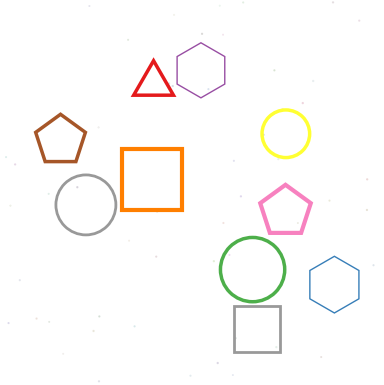[{"shape": "triangle", "thickness": 2.5, "radius": 0.3, "center": [0.399, 0.783]}, {"shape": "hexagon", "thickness": 1, "radius": 0.37, "center": [0.869, 0.261]}, {"shape": "circle", "thickness": 2.5, "radius": 0.42, "center": [0.656, 0.3]}, {"shape": "hexagon", "thickness": 1, "radius": 0.36, "center": [0.522, 0.817]}, {"shape": "square", "thickness": 3, "radius": 0.39, "center": [0.395, 0.533]}, {"shape": "circle", "thickness": 2.5, "radius": 0.31, "center": [0.742, 0.653]}, {"shape": "pentagon", "thickness": 2.5, "radius": 0.34, "center": [0.157, 0.635]}, {"shape": "pentagon", "thickness": 3, "radius": 0.35, "center": [0.742, 0.451]}, {"shape": "circle", "thickness": 2, "radius": 0.39, "center": [0.223, 0.468]}, {"shape": "square", "thickness": 2, "radius": 0.3, "center": [0.669, 0.146]}]